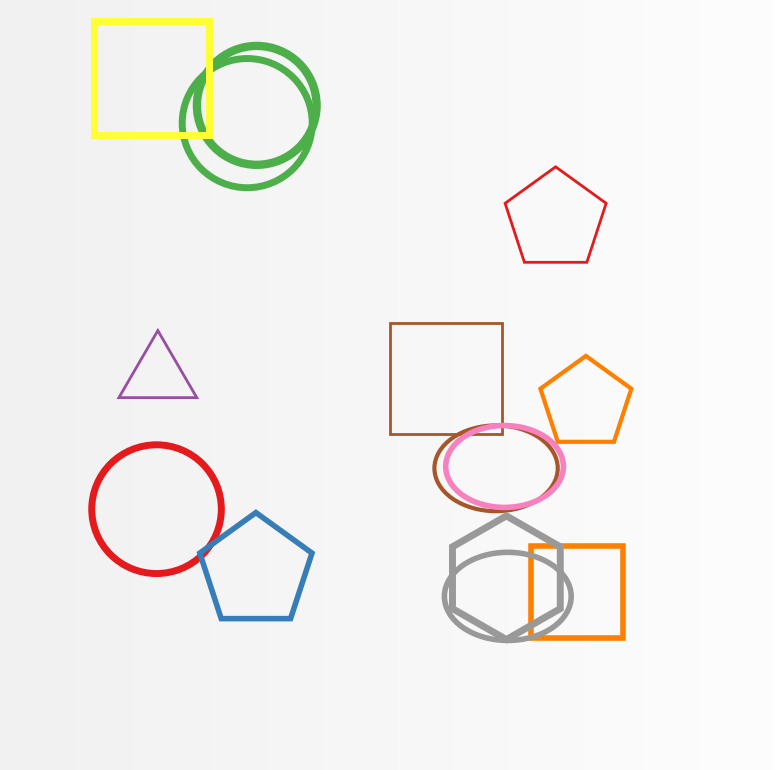[{"shape": "circle", "thickness": 2.5, "radius": 0.42, "center": [0.202, 0.339]}, {"shape": "pentagon", "thickness": 1, "radius": 0.34, "center": [0.717, 0.715]}, {"shape": "pentagon", "thickness": 2, "radius": 0.38, "center": [0.33, 0.258]}, {"shape": "circle", "thickness": 2.5, "radius": 0.42, "center": [0.319, 0.84]}, {"shape": "circle", "thickness": 3, "radius": 0.39, "center": [0.331, 0.863]}, {"shape": "triangle", "thickness": 1, "radius": 0.29, "center": [0.204, 0.513]}, {"shape": "pentagon", "thickness": 1.5, "radius": 0.31, "center": [0.756, 0.476]}, {"shape": "square", "thickness": 2, "radius": 0.3, "center": [0.745, 0.231]}, {"shape": "square", "thickness": 2.5, "radius": 0.37, "center": [0.196, 0.899]}, {"shape": "oval", "thickness": 1.5, "radius": 0.4, "center": [0.64, 0.392]}, {"shape": "square", "thickness": 1, "radius": 0.36, "center": [0.576, 0.509]}, {"shape": "oval", "thickness": 2, "radius": 0.38, "center": [0.651, 0.394]}, {"shape": "hexagon", "thickness": 2.5, "radius": 0.4, "center": [0.653, 0.25]}, {"shape": "oval", "thickness": 2, "radius": 0.41, "center": [0.655, 0.225]}]